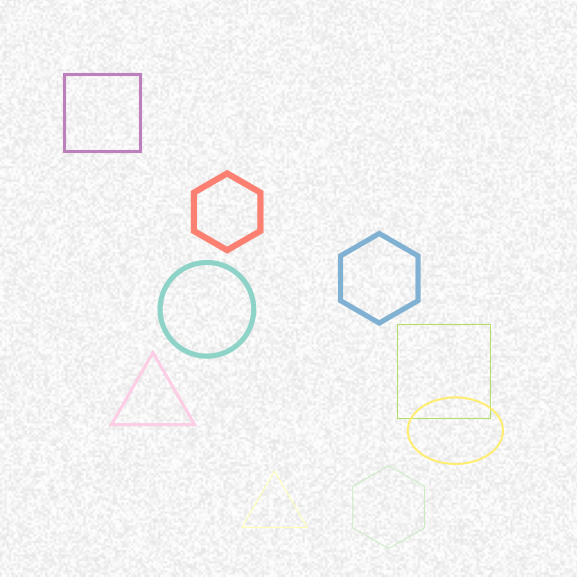[{"shape": "circle", "thickness": 2.5, "radius": 0.41, "center": [0.358, 0.464]}, {"shape": "triangle", "thickness": 0.5, "radius": 0.33, "center": [0.475, 0.118]}, {"shape": "hexagon", "thickness": 3, "radius": 0.33, "center": [0.393, 0.632]}, {"shape": "hexagon", "thickness": 2.5, "radius": 0.39, "center": [0.657, 0.517]}, {"shape": "square", "thickness": 0.5, "radius": 0.4, "center": [0.768, 0.356]}, {"shape": "triangle", "thickness": 1.5, "radius": 0.42, "center": [0.265, 0.305]}, {"shape": "square", "thickness": 1.5, "radius": 0.33, "center": [0.176, 0.804]}, {"shape": "hexagon", "thickness": 0.5, "radius": 0.36, "center": [0.673, 0.121]}, {"shape": "oval", "thickness": 1, "radius": 0.41, "center": [0.789, 0.253]}]